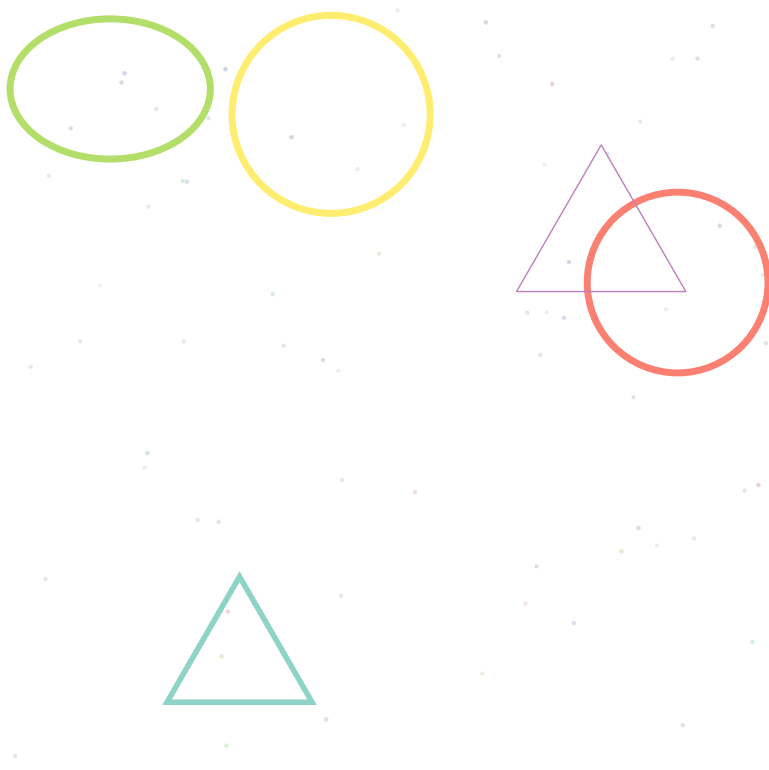[{"shape": "triangle", "thickness": 2, "radius": 0.54, "center": [0.311, 0.142]}, {"shape": "circle", "thickness": 2.5, "radius": 0.59, "center": [0.88, 0.633]}, {"shape": "oval", "thickness": 2.5, "radius": 0.65, "center": [0.143, 0.884]}, {"shape": "triangle", "thickness": 0.5, "radius": 0.63, "center": [0.781, 0.685]}, {"shape": "circle", "thickness": 2.5, "radius": 0.64, "center": [0.43, 0.851]}]